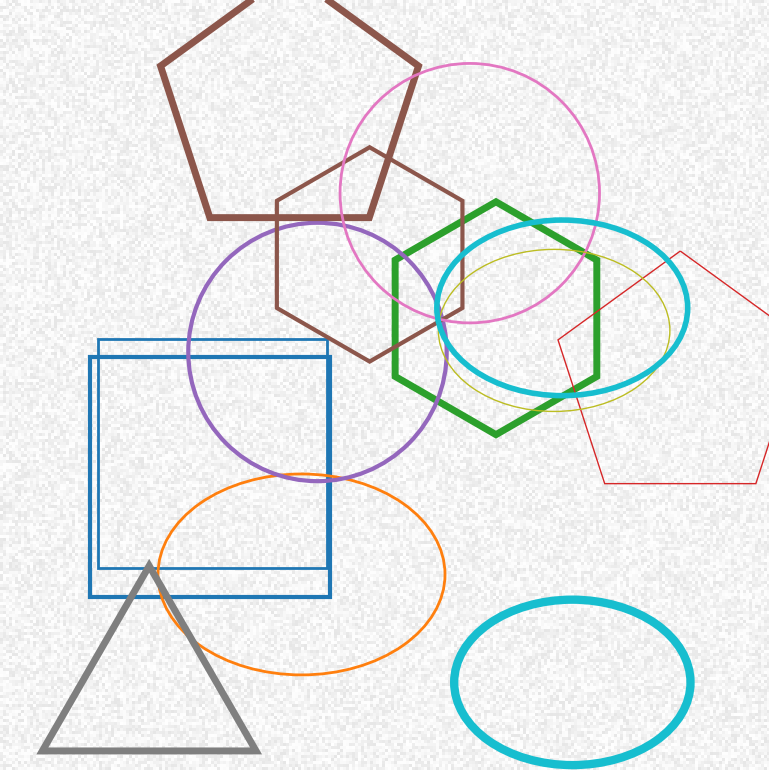[{"shape": "square", "thickness": 1.5, "radius": 0.78, "center": [0.272, 0.381]}, {"shape": "square", "thickness": 1, "radius": 0.74, "center": [0.276, 0.411]}, {"shape": "oval", "thickness": 1, "radius": 0.93, "center": [0.392, 0.254]}, {"shape": "hexagon", "thickness": 2.5, "radius": 0.76, "center": [0.644, 0.587]}, {"shape": "pentagon", "thickness": 0.5, "radius": 0.83, "center": [0.883, 0.507]}, {"shape": "circle", "thickness": 1.5, "radius": 0.84, "center": [0.412, 0.543]}, {"shape": "pentagon", "thickness": 2.5, "radius": 0.88, "center": [0.376, 0.86]}, {"shape": "hexagon", "thickness": 1.5, "radius": 0.7, "center": [0.48, 0.67]}, {"shape": "circle", "thickness": 1, "radius": 0.84, "center": [0.61, 0.749]}, {"shape": "triangle", "thickness": 2.5, "radius": 0.8, "center": [0.194, 0.105]}, {"shape": "oval", "thickness": 0.5, "radius": 0.75, "center": [0.72, 0.571]}, {"shape": "oval", "thickness": 3, "radius": 0.77, "center": [0.743, 0.114]}, {"shape": "oval", "thickness": 2, "radius": 0.81, "center": [0.73, 0.6]}]